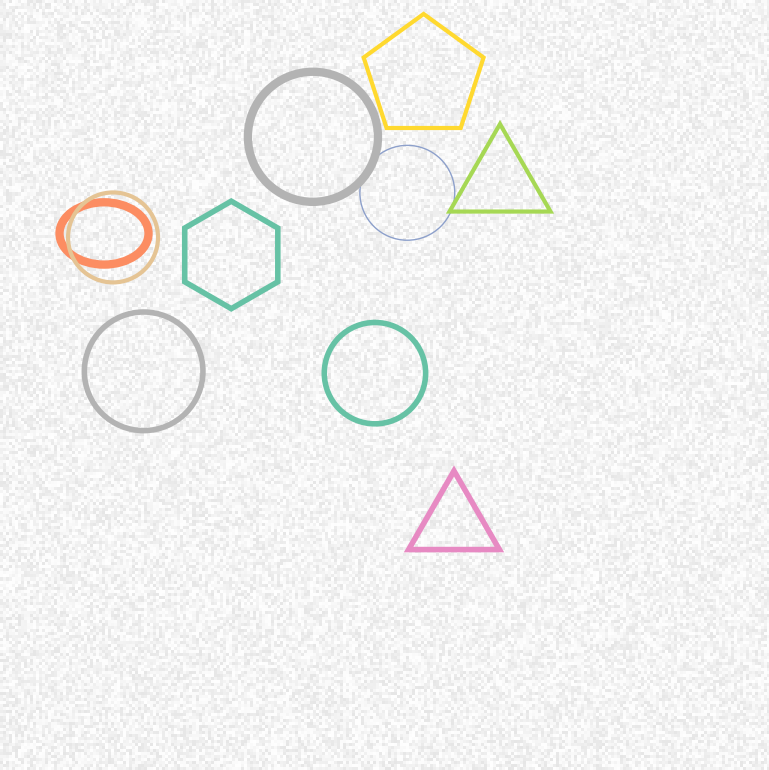[{"shape": "circle", "thickness": 2, "radius": 0.33, "center": [0.487, 0.515]}, {"shape": "hexagon", "thickness": 2, "radius": 0.35, "center": [0.3, 0.669]}, {"shape": "oval", "thickness": 3, "radius": 0.29, "center": [0.135, 0.697]}, {"shape": "circle", "thickness": 0.5, "radius": 0.31, "center": [0.529, 0.75]}, {"shape": "triangle", "thickness": 2, "radius": 0.34, "center": [0.59, 0.32]}, {"shape": "triangle", "thickness": 1.5, "radius": 0.38, "center": [0.649, 0.763]}, {"shape": "pentagon", "thickness": 1.5, "radius": 0.41, "center": [0.55, 0.9]}, {"shape": "circle", "thickness": 1.5, "radius": 0.29, "center": [0.147, 0.692]}, {"shape": "circle", "thickness": 2, "radius": 0.39, "center": [0.187, 0.518]}, {"shape": "circle", "thickness": 3, "radius": 0.42, "center": [0.406, 0.822]}]